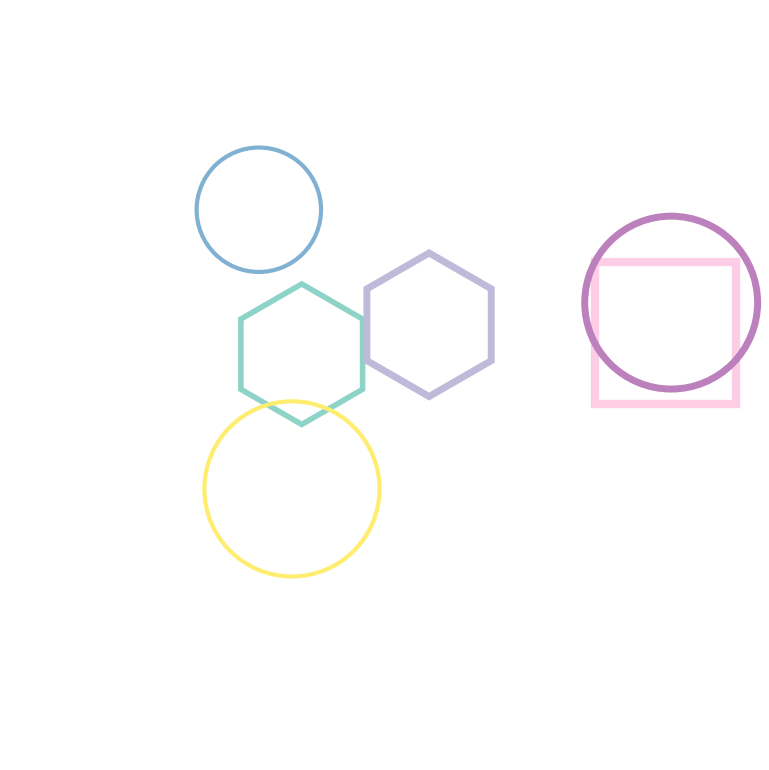[{"shape": "hexagon", "thickness": 2, "radius": 0.46, "center": [0.392, 0.54]}, {"shape": "hexagon", "thickness": 2.5, "radius": 0.47, "center": [0.557, 0.578]}, {"shape": "circle", "thickness": 1.5, "radius": 0.4, "center": [0.336, 0.728]}, {"shape": "square", "thickness": 3, "radius": 0.46, "center": [0.864, 0.567]}, {"shape": "circle", "thickness": 2.5, "radius": 0.56, "center": [0.872, 0.607]}, {"shape": "circle", "thickness": 1.5, "radius": 0.57, "center": [0.379, 0.365]}]